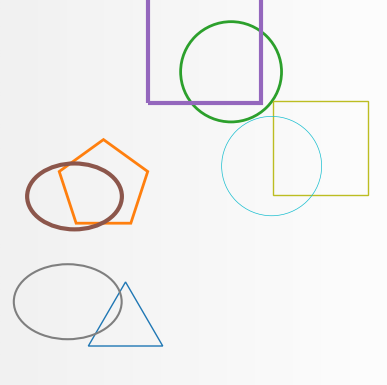[{"shape": "triangle", "thickness": 1, "radius": 0.55, "center": [0.324, 0.157]}, {"shape": "pentagon", "thickness": 2, "radius": 0.6, "center": [0.267, 0.517]}, {"shape": "circle", "thickness": 2, "radius": 0.65, "center": [0.596, 0.814]}, {"shape": "square", "thickness": 3, "radius": 0.73, "center": [0.529, 0.877]}, {"shape": "oval", "thickness": 3, "radius": 0.61, "center": [0.192, 0.49]}, {"shape": "oval", "thickness": 1.5, "radius": 0.7, "center": [0.175, 0.216]}, {"shape": "square", "thickness": 1, "radius": 0.61, "center": [0.826, 0.615]}, {"shape": "circle", "thickness": 0.5, "radius": 0.65, "center": [0.701, 0.569]}]